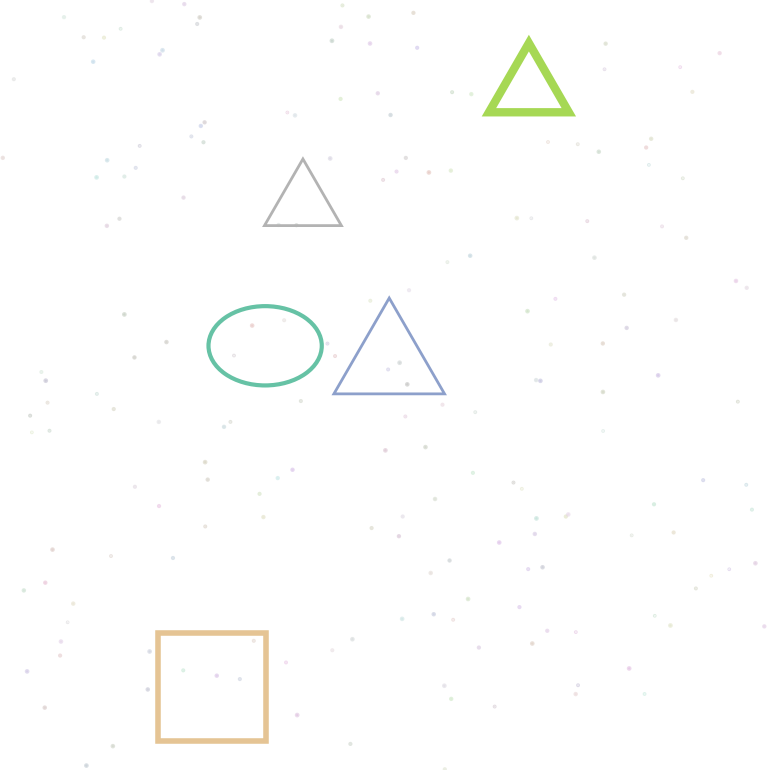[{"shape": "oval", "thickness": 1.5, "radius": 0.37, "center": [0.344, 0.551]}, {"shape": "triangle", "thickness": 1, "radius": 0.41, "center": [0.505, 0.53]}, {"shape": "triangle", "thickness": 3, "radius": 0.3, "center": [0.687, 0.884]}, {"shape": "square", "thickness": 2, "radius": 0.35, "center": [0.275, 0.108]}, {"shape": "triangle", "thickness": 1, "radius": 0.29, "center": [0.393, 0.736]}]